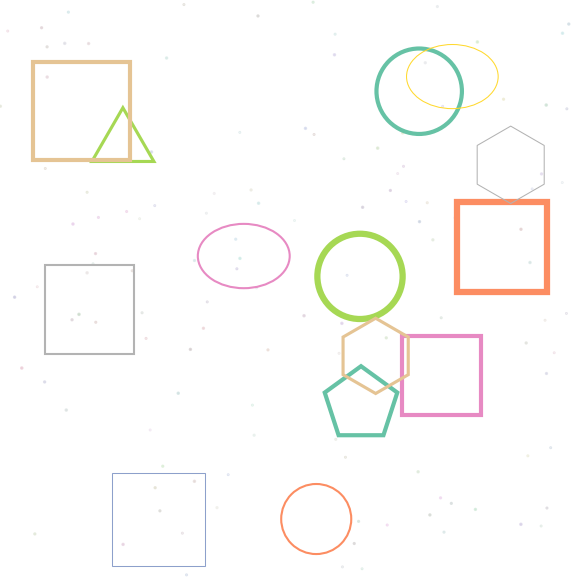[{"shape": "pentagon", "thickness": 2, "radius": 0.33, "center": [0.625, 0.299]}, {"shape": "circle", "thickness": 2, "radius": 0.37, "center": [0.726, 0.841]}, {"shape": "circle", "thickness": 1, "radius": 0.3, "center": [0.548, 0.1]}, {"shape": "square", "thickness": 3, "radius": 0.39, "center": [0.869, 0.572]}, {"shape": "square", "thickness": 0.5, "radius": 0.4, "center": [0.274, 0.1]}, {"shape": "oval", "thickness": 1, "radius": 0.4, "center": [0.422, 0.556]}, {"shape": "square", "thickness": 2, "radius": 0.34, "center": [0.765, 0.349]}, {"shape": "circle", "thickness": 3, "radius": 0.37, "center": [0.623, 0.521]}, {"shape": "triangle", "thickness": 1.5, "radius": 0.31, "center": [0.213, 0.751]}, {"shape": "oval", "thickness": 0.5, "radius": 0.4, "center": [0.783, 0.867]}, {"shape": "square", "thickness": 2, "radius": 0.42, "center": [0.141, 0.807]}, {"shape": "hexagon", "thickness": 1.5, "radius": 0.33, "center": [0.65, 0.383]}, {"shape": "square", "thickness": 1, "radius": 0.38, "center": [0.155, 0.464]}, {"shape": "hexagon", "thickness": 0.5, "radius": 0.34, "center": [0.884, 0.714]}]